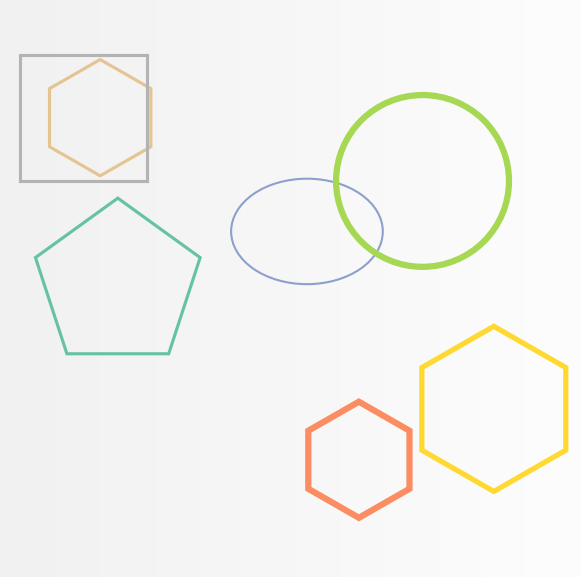[{"shape": "pentagon", "thickness": 1.5, "radius": 0.74, "center": [0.203, 0.507]}, {"shape": "hexagon", "thickness": 3, "radius": 0.5, "center": [0.617, 0.203]}, {"shape": "oval", "thickness": 1, "radius": 0.65, "center": [0.528, 0.598]}, {"shape": "circle", "thickness": 3, "radius": 0.74, "center": [0.727, 0.686]}, {"shape": "hexagon", "thickness": 2.5, "radius": 0.71, "center": [0.85, 0.291]}, {"shape": "hexagon", "thickness": 1.5, "radius": 0.5, "center": [0.172, 0.795]}, {"shape": "square", "thickness": 1.5, "radius": 0.55, "center": [0.143, 0.795]}]